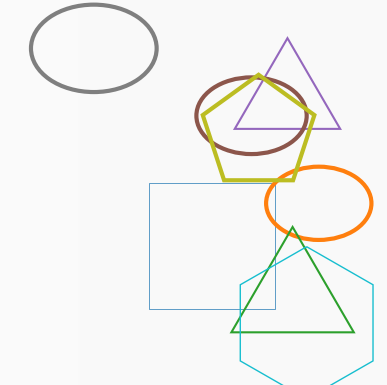[{"shape": "square", "thickness": 0.5, "radius": 0.82, "center": [0.547, 0.361]}, {"shape": "oval", "thickness": 3, "radius": 0.68, "center": [0.823, 0.472]}, {"shape": "triangle", "thickness": 1.5, "radius": 0.91, "center": [0.755, 0.228]}, {"shape": "triangle", "thickness": 1.5, "radius": 0.79, "center": [0.742, 0.744]}, {"shape": "oval", "thickness": 3, "radius": 0.71, "center": [0.649, 0.699]}, {"shape": "oval", "thickness": 3, "radius": 0.81, "center": [0.242, 0.874]}, {"shape": "pentagon", "thickness": 3, "radius": 0.76, "center": [0.667, 0.654]}, {"shape": "hexagon", "thickness": 1, "radius": 0.99, "center": [0.791, 0.161]}]